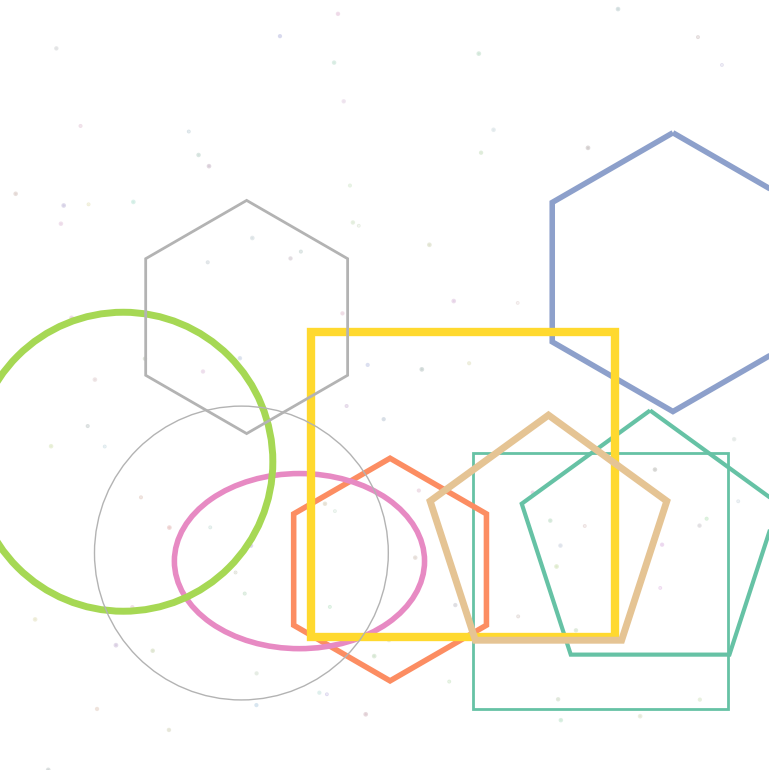[{"shape": "pentagon", "thickness": 1.5, "radius": 0.88, "center": [0.844, 0.292]}, {"shape": "square", "thickness": 1, "radius": 0.83, "center": [0.78, 0.246]}, {"shape": "hexagon", "thickness": 2, "radius": 0.72, "center": [0.507, 0.26]}, {"shape": "hexagon", "thickness": 2, "radius": 0.91, "center": [0.874, 0.647]}, {"shape": "oval", "thickness": 2, "radius": 0.81, "center": [0.389, 0.271]}, {"shape": "circle", "thickness": 2.5, "radius": 0.97, "center": [0.16, 0.4]}, {"shape": "square", "thickness": 3, "radius": 0.99, "center": [0.601, 0.371]}, {"shape": "pentagon", "thickness": 2.5, "radius": 0.81, "center": [0.712, 0.299]}, {"shape": "hexagon", "thickness": 1, "radius": 0.76, "center": [0.32, 0.588]}, {"shape": "circle", "thickness": 0.5, "radius": 0.95, "center": [0.314, 0.282]}]